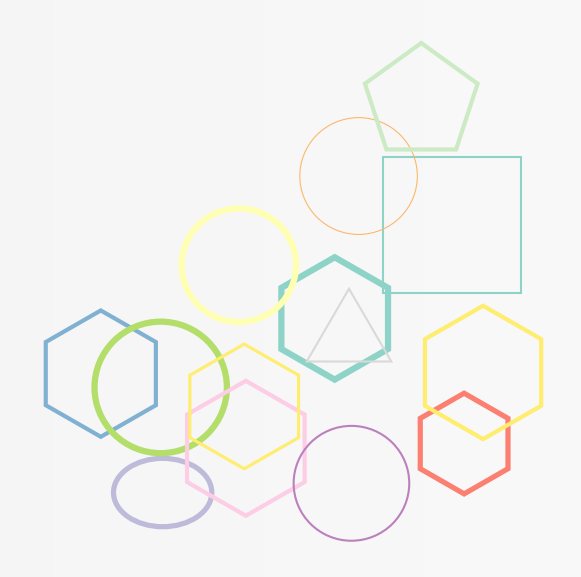[{"shape": "hexagon", "thickness": 3, "radius": 0.53, "center": [0.576, 0.448]}, {"shape": "square", "thickness": 1, "radius": 0.59, "center": [0.777, 0.61]}, {"shape": "circle", "thickness": 3, "radius": 0.49, "center": [0.411, 0.54]}, {"shape": "oval", "thickness": 2.5, "radius": 0.42, "center": [0.28, 0.146]}, {"shape": "hexagon", "thickness": 2.5, "radius": 0.44, "center": [0.798, 0.231]}, {"shape": "hexagon", "thickness": 2, "radius": 0.55, "center": [0.173, 0.352]}, {"shape": "circle", "thickness": 0.5, "radius": 0.51, "center": [0.617, 0.694]}, {"shape": "circle", "thickness": 3, "radius": 0.57, "center": [0.276, 0.328]}, {"shape": "hexagon", "thickness": 2, "radius": 0.58, "center": [0.423, 0.223]}, {"shape": "triangle", "thickness": 1, "radius": 0.42, "center": [0.6, 0.415]}, {"shape": "circle", "thickness": 1, "radius": 0.5, "center": [0.605, 0.162]}, {"shape": "pentagon", "thickness": 2, "radius": 0.51, "center": [0.725, 0.823]}, {"shape": "hexagon", "thickness": 2, "radius": 0.58, "center": [0.831, 0.354]}, {"shape": "hexagon", "thickness": 1.5, "radius": 0.54, "center": [0.42, 0.295]}]